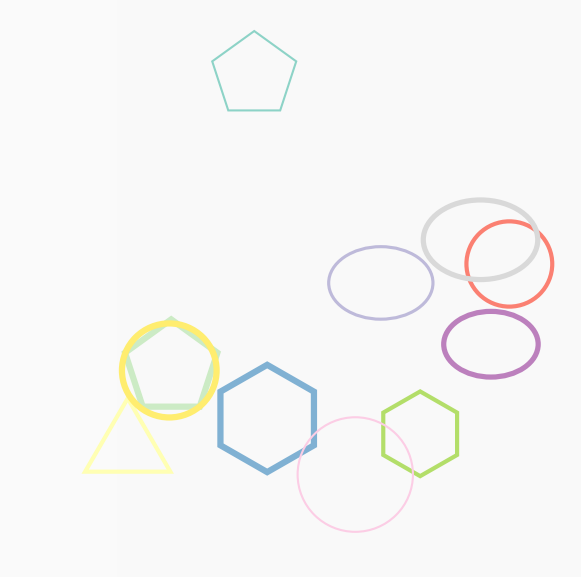[{"shape": "pentagon", "thickness": 1, "radius": 0.38, "center": [0.437, 0.869]}, {"shape": "triangle", "thickness": 2, "radius": 0.42, "center": [0.22, 0.225]}, {"shape": "oval", "thickness": 1.5, "radius": 0.45, "center": [0.655, 0.509]}, {"shape": "circle", "thickness": 2, "radius": 0.37, "center": [0.876, 0.542]}, {"shape": "hexagon", "thickness": 3, "radius": 0.46, "center": [0.46, 0.274]}, {"shape": "hexagon", "thickness": 2, "radius": 0.37, "center": [0.723, 0.248]}, {"shape": "circle", "thickness": 1, "radius": 0.5, "center": [0.611, 0.177]}, {"shape": "oval", "thickness": 2.5, "radius": 0.49, "center": [0.827, 0.584]}, {"shape": "oval", "thickness": 2.5, "radius": 0.41, "center": [0.845, 0.403]}, {"shape": "pentagon", "thickness": 3, "radius": 0.42, "center": [0.295, 0.363]}, {"shape": "circle", "thickness": 3, "radius": 0.41, "center": [0.291, 0.358]}]